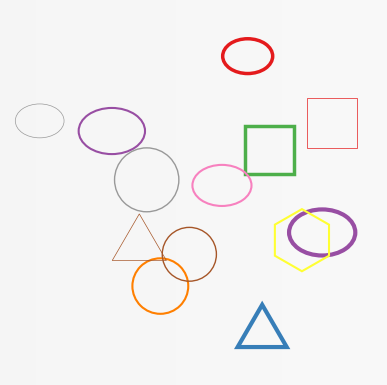[{"shape": "square", "thickness": 0.5, "radius": 0.32, "center": [0.856, 0.681]}, {"shape": "oval", "thickness": 2.5, "radius": 0.32, "center": [0.639, 0.854]}, {"shape": "triangle", "thickness": 3, "radius": 0.37, "center": [0.677, 0.135]}, {"shape": "square", "thickness": 2.5, "radius": 0.31, "center": [0.695, 0.61]}, {"shape": "oval", "thickness": 1.5, "radius": 0.43, "center": [0.289, 0.66]}, {"shape": "oval", "thickness": 3, "radius": 0.43, "center": [0.831, 0.396]}, {"shape": "circle", "thickness": 1.5, "radius": 0.36, "center": [0.414, 0.257]}, {"shape": "hexagon", "thickness": 1.5, "radius": 0.4, "center": [0.779, 0.376]}, {"shape": "circle", "thickness": 1, "radius": 0.35, "center": [0.489, 0.34]}, {"shape": "triangle", "thickness": 0.5, "radius": 0.4, "center": [0.36, 0.364]}, {"shape": "oval", "thickness": 1.5, "radius": 0.38, "center": [0.573, 0.518]}, {"shape": "circle", "thickness": 1, "radius": 0.41, "center": [0.379, 0.533]}, {"shape": "oval", "thickness": 0.5, "radius": 0.31, "center": [0.102, 0.686]}]